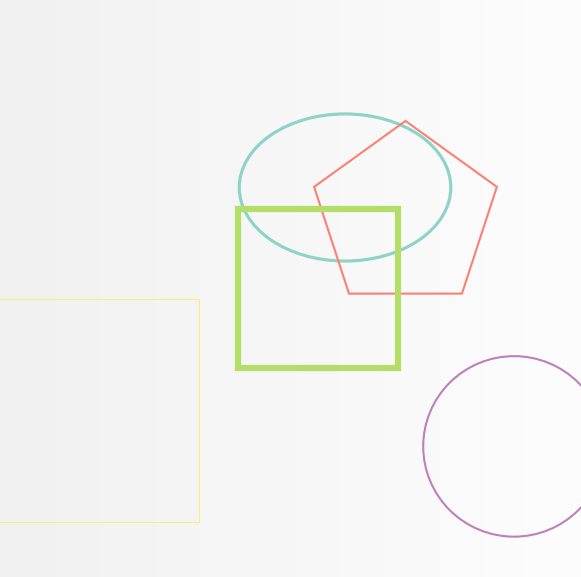[{"shape": "oval", "thickness": 1.5, "radius": 0.91, "center": [0.594, 0.674]}, {"shape": "pentagon", "thickness": 1, "radius": 0.83, "center": [0.698, 0.624]}, {"shape": "square", "thickness": 3, "radius": 0.69, "center": [0.547, 0.499]}, {"shape": "circle", "thickness": 1, "radius": 0.78, "center": [0.884, 0.226]}, {"shape": "square", "thickness": 0.5, "radius": 0.97, "center": [0.149, 0.288]}]